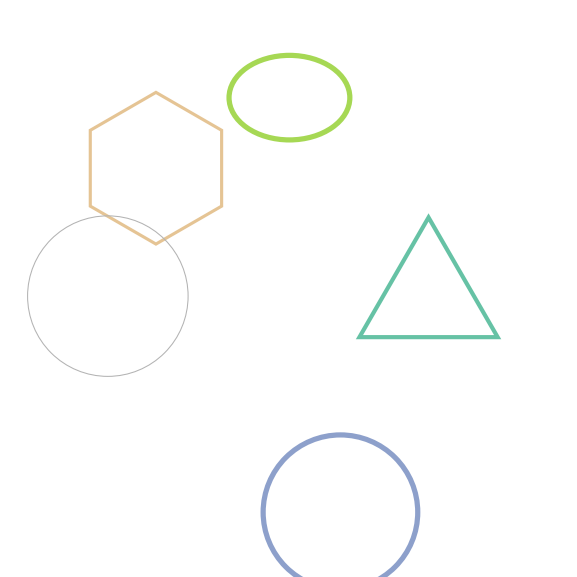[{"shape": "triangle", "thickness": 2, "radius": 0.69, "center": [0.742, 0.484]}, {"shape": "circle", "thickness": 2.5, "radius": 0.67, "center": [0.59, 0.112]}, {"shape": "oval", "thickness": 2.5, "radius": 0.52, "center": [0.501, 0.83]}, {"shape": "hexagon", "thickness": 1.5, "radius": 0.66, "center": [0.27, 0.708]}, {"shape": "circle", "thickness": 0.5, "radius": 0.69, "center": [0.187, 0.486]}]